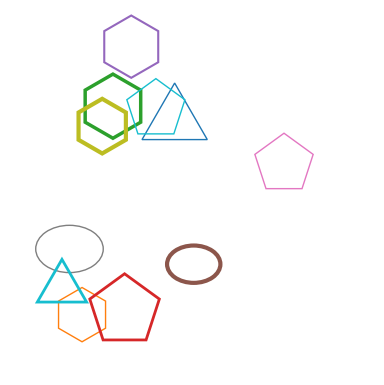[{"shape": "triangle", "thickness": 1, "radius": 0.49, "center": [0.454, 0.686]}, {"shape": "hexagon", "thickness": 1, "radius": 0.35, "center": [0.213, 0.183]}, {"shape": "hexagon", "thickness": 2.5, "radius": 0.42, "center": [0.293, 0.724]}, {"shape": "pentagon", "thickness": 2, "radius": 0.47, "center": [0.324, 0.194]}, {"shape": "hexagon", "thickness": 1.5, "radius": 0.4, "center": [0.341, 0.879]}, {"shape": "oval", "thickness": 3, "radius": 0.35, "center": [0.503, 0.314]}, {"shape": "pentagon", "thickness": 1, "radius": 0.4, "center": [0.738, 0.574]}, {"shape": "oval", "thickness": 1, "radius": 0.44, "center": [0.18, 0.353]}, {"shape": "hexagon", "thickness": 3, "radius": 0.35, "center": [0.265, 0.672]}, {"shape": "pentagon", "thickness": 1, "radius": 0.4, "center": [0.405, 0.716]}, {"shape": "triangle", "thickness": 2, "radius": 0.37, "center": [0.161, 0.252]}]